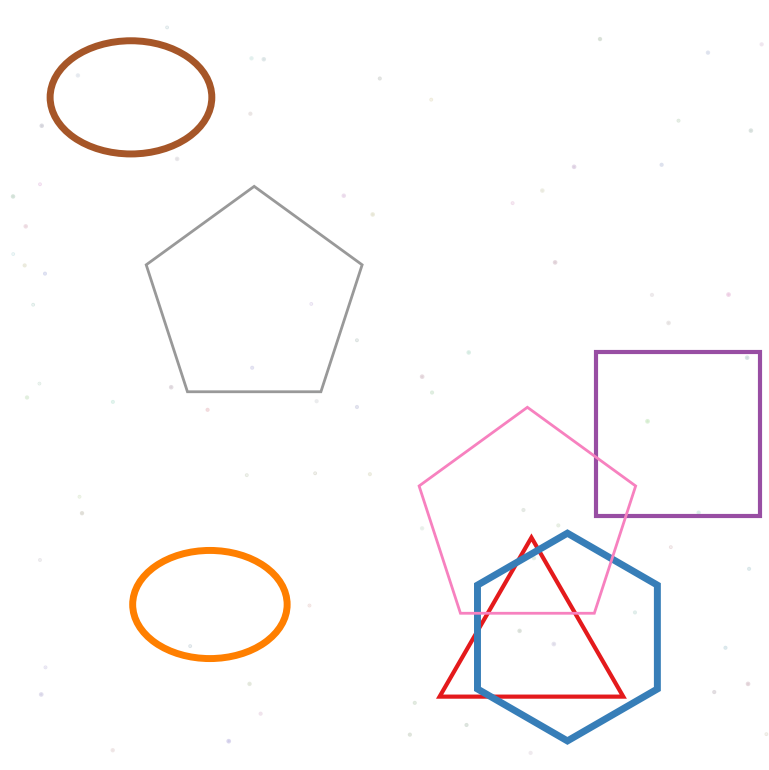[{"shape": "triangle", "thickness": 1.5, "radius": 0.69, "center": [0.69, 0.164]}, {"shape": "hexagon", "thickness": 2.5, "radius": 0.67, "center": [0.737, 0.173]}, {"shape": "square", "thickness": 1.5, "radius": 0.53, "center": [0.88, 0.437]}, {"shape": "oval", "thickness": 2.5, "radius": 0.5, "center": [0.273, 0.215]}, {"shape": "oval", "thickness": 2.5, "radius": 0.52, "center": [0.17, 0.874]}, {"shape": "pentagon", "thickness": 1, "radius": 0.74, "center": [0.685, 0.323]}, {"shape": "pentagon", "thickness": 1, "radius": 0.74, "center": [0.33, 0.611]}]